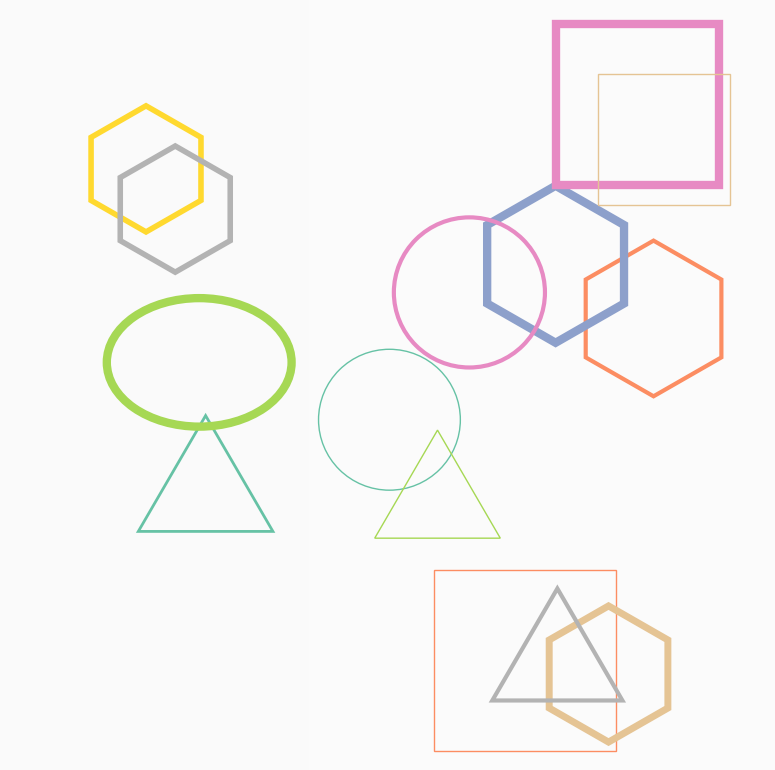[{"shape": "triangle", "thickness": 1, "radius": 0.5, "center": [0.265, 0.36]}, {"shape": "circle", "thickness": 0.5, "radius": 0.46, "center": [0.503, 0.455]}, {"shape": "square", "thickness": 0.5, "radius": 0.59, "center": [0.677, 0.142]}, {"shape": "hexagon", "thickness": 1.5, "radius": 0.51, "center": [0.843, 0.586]}, {"shape": "hexagon", "thickness": 3, "radius": 0.51, "center": [0.717, 0.657]}, {"shape": "square", "thickness": 3, "radius": 0.52, "center": [0.823, 0.864]}, {"shape": "circle", "thickness": 1.5, "radius": 0.49, "center": [0.606, 0.62]}, {"shape": "triangle", "thickness": 0.5, "radius": 0.47, "center": [0.565, 0.348]}, {"shape": "oval", "thickness": 3, "radius": 0.6, "center": [0.257, 0.529]}, {"shape": "hexagon", "thickness": 2, "radius": 0.41, "center": [0.188, 0.781]}, {"shape": "hexagon", "thickness": 2.5, "radius": 0.44, "center": [0.785, 0.125]}, {"shape": "square", "thickness": 0.5, "radius": 0.43, "center": [0.857, 0.819]}, {"shape": "hexagon", "thickness": 2, "radius": 0.41, "center": [0.226, 0.728]}, {"shape": "triangle", "thickness": 1.5, "radius": 0.48, "center": [0.719, 0.139]}]